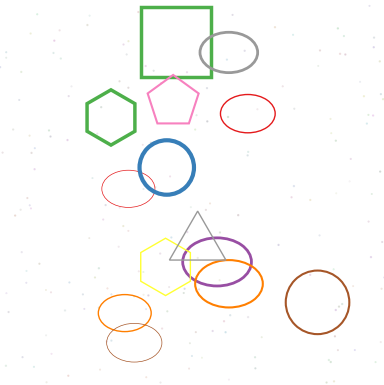[{"shape": "oval", "thickness": 1, "radius": 0.36, "center": [0.644, 0.705]}, {"shape": "oval", "thickness": 0.5, "radius": 0.34, "center": [0.333, 0.51]}, {"shape": "circle", "thickness": 3, "radius": 0.35, "center": [0.433, 0.565]}, {"shape": "hexagon", "thickness": 2.5, "radius": 0.36, "center": [0.288, 0.695]}, {"shape": "square", "thickness": 2.5, "radius": 0.45, "center": [0.457, 0.891]}, {"shape": "oval", "thickness": 2, "radius": 0.45, "center": [0.564, 0.32]}, {"shape": "oval", "thickness": 1.5, "radius": 0.44, "center": [0.595, 0.263]}, {"shape": "oval", "thickness": 1, "radius": 0.34, "center": [0.324, 0.187]}, {"shape": "hexagon", "thickness": 1, "radius": 0.37, "center": [0.43, 0.307]}, {"shape": "oval", "thickness": 0.5, "radius": 0.36, "center": [0.349, 0.11]}, {"shape": "circle", "thickness": 1.5, "radius": 0.41, "center": [0.825, 0.215]}, {"shape": "pentagon", "thickness": 1.5, "radius": 0.35, "center": [0.45, 0.736]}, {"shape": "oval", "thickness": 2, "radius": 0.37, "center": [0.594, 0.864]}, {"shape": "triangle", "thickness": 1, "radius": 0.42, "center": [0.513, 0.367]}]